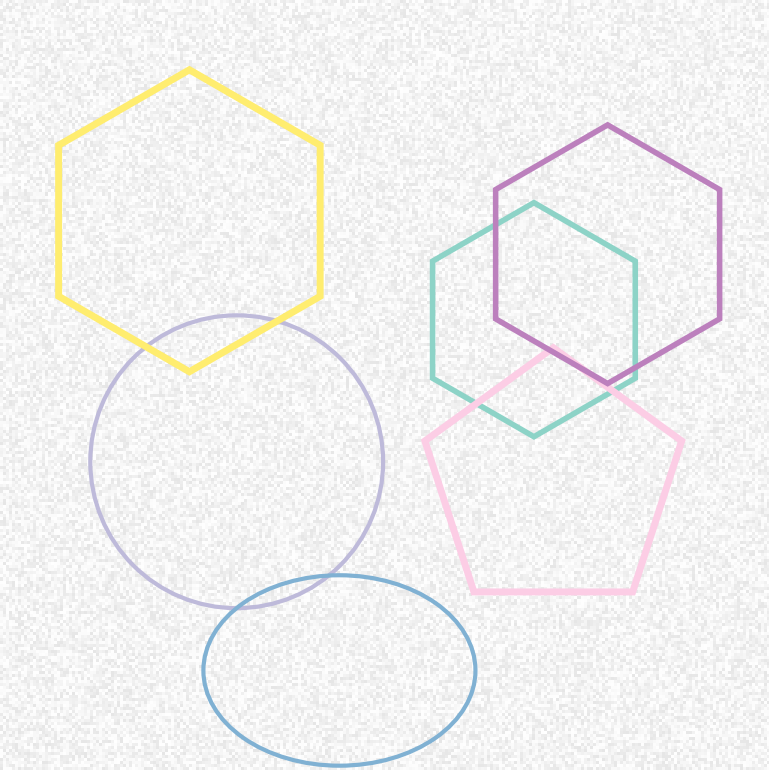[{"shape": "hexagon", "thickness": 2, "radius": 0.76, "center": [0.693, 0.585]}, {"shape": "circle", "thickness": 1.5, "radius": 0.95, "center": [0.307, 0.4]}, {"shape": "oval", "thickness": 1.5, "radius": 0.88, "center": [0.441, 0.129]}, {"shape": "pentagon", "thickness": 2.5, "radius": 0.88, "center": [0.719, 0.373]}, {"shape": "hexagon", "thickness": 2, "radius": 0.84, "center": [0.789, 0.67]}, {"shape": "hexagon", "thickness": 2.5, "radius": 0.98, "center": [0.246, 0.713]}]